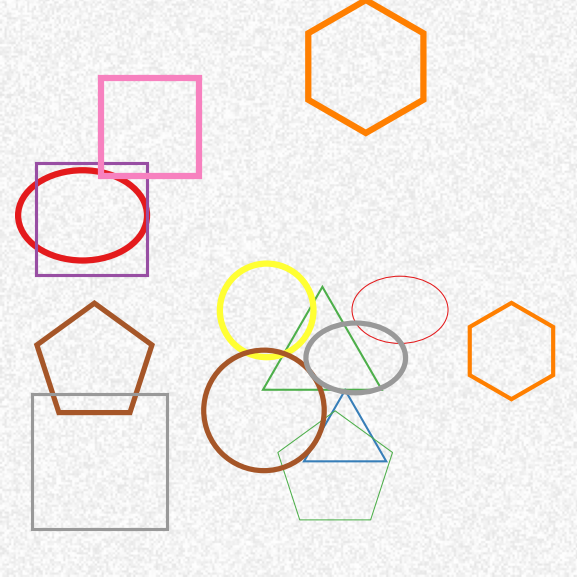[{"shape": "oval", "thickness": 0.5, "radius": 0.42, "center": [0.693, 0.463]}, {"shape": "oval", "thickness": 3, "radius": 0.56, "center": [0.143, 0.626]}, {"shape": "triangle", "thickness": 1, "radius": 0.41, "center": [0.598, 0.241]}, {"shape": "triangle", "thickness": 1, "radius": 0.59, "center": [0.558, 0.384]}, {"shape": "pentagon", "thickness": 0.5, "radius": 0.52, "center": [0.58, 0.183]}, {"shape": "square", "thickness": 1.5, "radius": 0.48, "center": [0.158, 0.62]}, {"shape": "hexagon", "thickness": 3, "radius": 0.58, "center": [0.633, 0.884]}, {"shape": "hexagon", "thickness": 2, "radius": 0.42, "center": [0.886, 0.391]}, {"shape": "circle", "thickness": 3, "radius": 0.41, "center": [0.462, 0.462]}, {"shape": "pentagon", "thickness": 2.5, "radius": 0.52, "center": [0.163, 0.369]}, {"shape": "circle", "thickness": 2.5, "radius": 0.52, "center": [0.457, 0.288]}, {"shape": "square", "thickness": 3, "radius": 0.43, "center": [0.26, 0.78]}, {"shape": "oval", "thickness": 2.5, "radius": 0.43, "center": [0.616, 0.379]}, {"shape": "square", "thickness": 1.5, "radius": 0.58, "center": [0.172, 0.2]}]